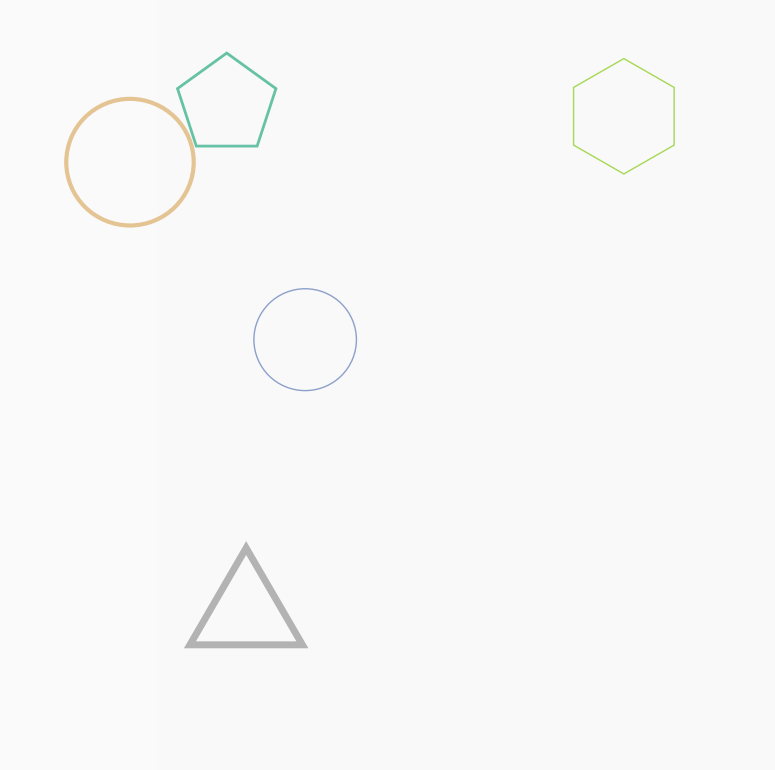[{"shape": "pentagon", "thickness": 1, "radius": 0.33, "center": [0.293, 0.864]}, {"shape": "circle", "thickness": 0.5, "radius": 0.33, "center": [0.394, 0.559]}, {"shape": "hexagon", "thickness": 0.5, "radius": 0.37, "center": [0.805, 0.849]}, {"shape": "circle", "thickness": 1.5, "radius": 0.41, "center": [0.168, 0.789]}, {"shape": "triangle", "thickness": 2.5, "radius": 0.42, "center": [0.318, 0.204]}]